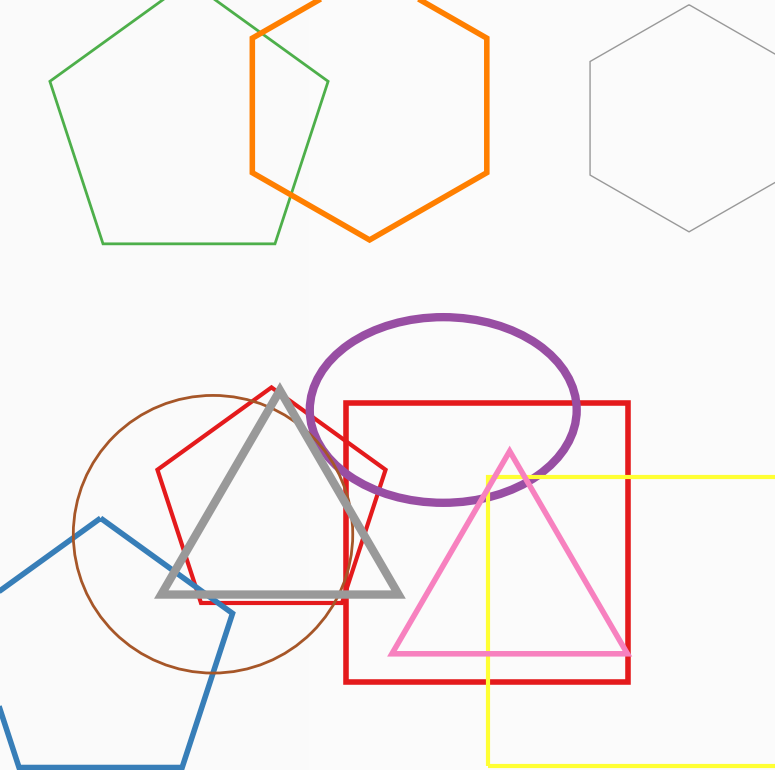[{"shape": "square", "thickness": 2, "radius": 0.91, "center": [0.628, 0.296]}, {"shape": "pentagon", "thickness": 1.5, "radius": 0.77, "center": [0.35, 0.342]}, {"shape": "pentagon", "thickness": 2, "radius": 0.9, "center": [0.13, 0.148]}, {"shape": "pentagon", "thickness": 1, "radius": 0.94, "center": [0.244, 0.836]}, {"shape": "oval", "thickness": 3, "radius": 0.86, "center": [0.572, 0.468]}, {"shape": "hexagon", "thickness": 2, "radius": 0.87, "center": [0.477, 0.863]}, {"shape": "square", "thickness": 1.5, "radius": 0.94, "center": [0.817, 0.193]}, {"shape": "circle", "thickness": 1, "radius": 0.9, "center": [0.275, 0.306]}, {"shape": "triangle", "thickness": 2, "radius": 0.88, "center": [0.658, 0.239]}, {"shape": "triangle", "thickness": 3, "radius": 0.88, "center": [0.361, 0.316]}, {"shape": "hexagon", "thickness": 0.5, "radius": 0.74, "center": [0.889, 0.846]}]